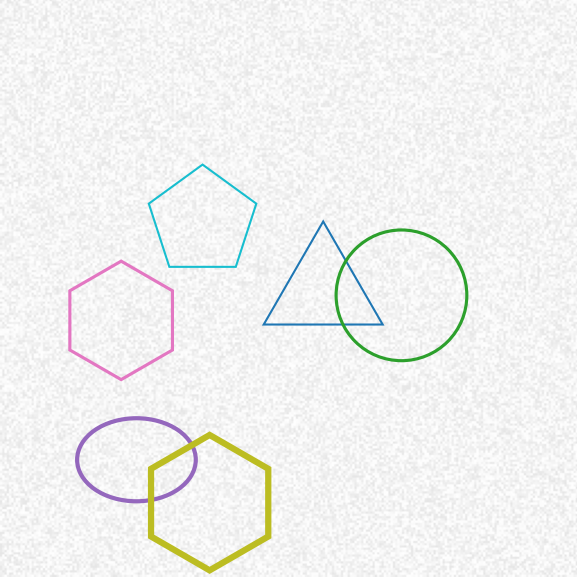[{"shape": "triangle", "thickness": 1, "radius": 0.59, "center": [0.56, 0.497]}, {"shape": "circle", "thickness": 1.5, "radius": 0.57, "center": [0.695, 0.488]}, {"shape": "oval", "thickness": 2, "radius": 0.51, "center": [0.236, 0.203]}, {"shape": "hexagon", "thickness": 1.5, "radius": 0.51, "center": [0.21, 0.444]}, {"shape": "hexagon", "thickness": 3, "radius": 0.59, "center": [0.363, 0.129]}, {"shape": "pentagon", "thickness": 1, "radius": 0.49, "center": [0.351, 0.616]}]